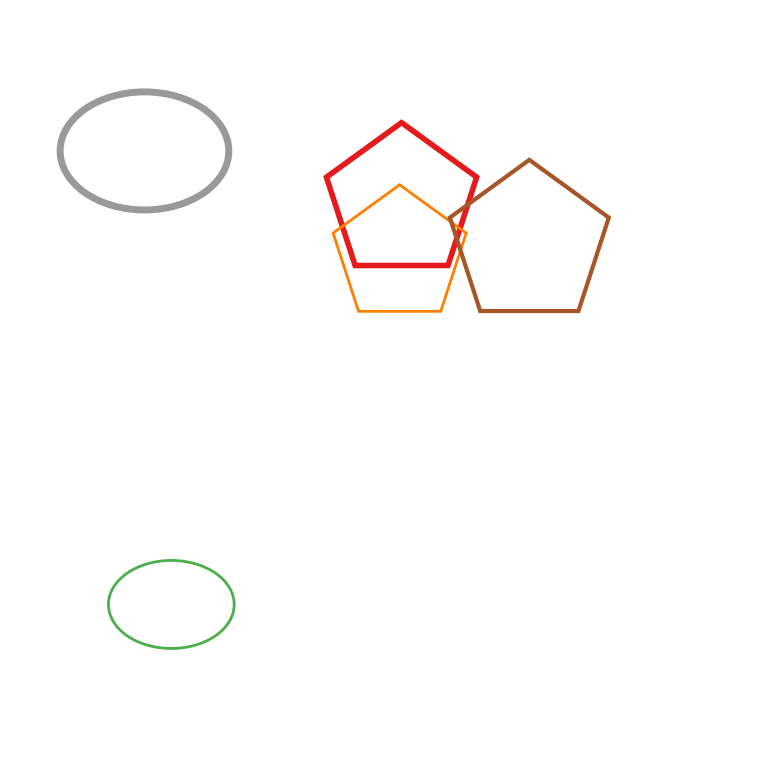[{"shape": "pentagon", "thickness": 2, "radius": 0.51, "center": [0.522, 0.738]}, {"shape": "oval", "thickness": 1, "radius": 0.41, "center": [0.222, 0.215]}, {"shape": "pentagon", "thickness": 1, "radius": 0.45, "center": [0.519, 0.669]}, {"shape": "pentagon", "thickness": 1.5, "radius": 0.54, "center": [0.687, 0.684]}, {"shape": "oval", "thickness": 2.5, "radius": 0.55, "center": [0.188, 0.804]}]